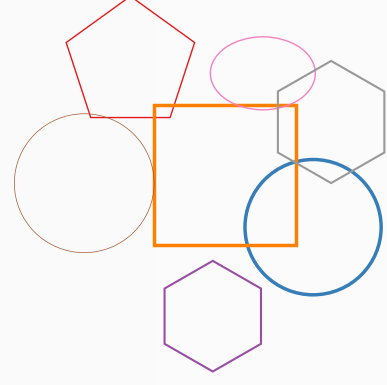[{"shape": "pentagon", "thickness": 1, "radius": 0.87, "center": [0.337, 0.836]}, {"shape": "circle", "thickness": 2.5, "radius": 0.88, "center": [0.808, 0.41]}, {"shape": "hexagon", "thickness": 1.5, "radius": 0.72, "center": [0.549, 0.179]}, {"shape": "square", "thickness": 2.5, "radius": 0.91, "center": [0.581, 0.545]}, {"shape": "circle", "thickness": 0.5, "radius": 0.9, "center": [0.217, 0.524]}, {"shape": "oval", "thickness": 1, "radius": 0.68, "center": [0.678, 0.81]}, {"shape": "hexagon", "thickness": 1.5, "radius": 0.79, "center": [0.855, 0.683]}]